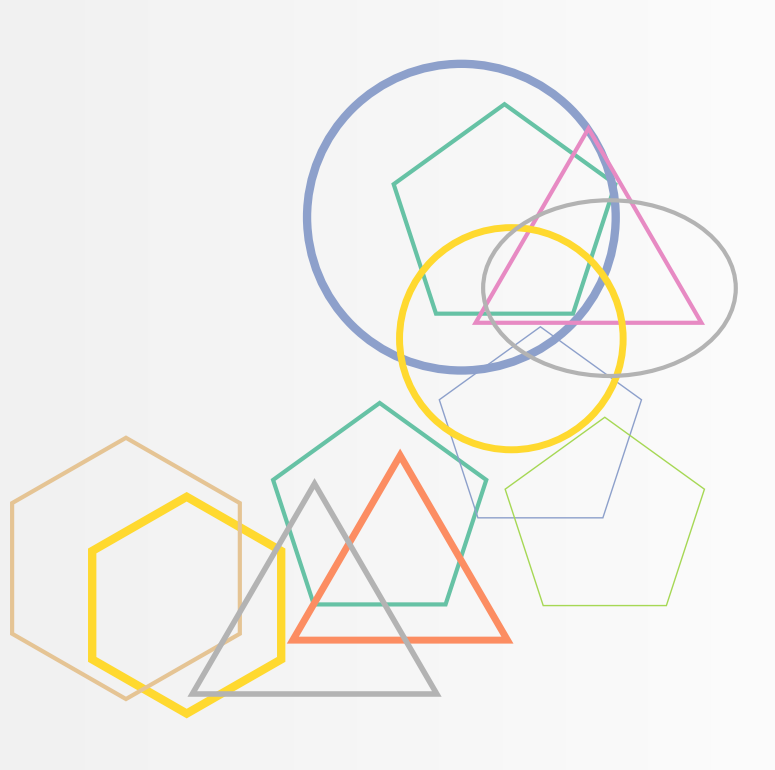[{"shape": "pentagon", "thickness": 1.5, "radius": 0.72, "center": [0.49, 0.332]}, {"shape": "pentagon", "thickness": 1.5, "radius": 0.75, "center": [0.651, 0.714]}, {"shape": "triangle", "thickness": 2.5, "radius": 0.8, "center": [0.516, 0.249]}, {"shape": "pentagon", "thickness": 0.5, "radius": 0.69, "center": [0.697, 0.438]}, {"shape": "circle", "thickness": 3, "radius": 1.0, "center": [0.595, 0.718]}, {"shape": "triangle", "thickness": 1.5, "radius": 0.84, "center": [0.759, 0.665]}, {"shape": "pentagon", "thickness": 0.5, "radius": 0.68, "center": [0.78, 0.323]}, {"shape": "hexagon", "thickness": 3, "radius": 0.7, "center": [0.241, 0.214]}, {"shape": "circle", "thickness": 2.5, "radius": 0.72, "center": [0.66, 0.56]}, {"shape": "hexagon", "thickness": 1.5, "radius": 0.85, "center": [0.163, 0.262]}, {"shape": "triangle", "thickness": 2, "radius": 0.91, "center": [0.406, 0.19]}, {"shape": "oval", "thickness": 1.5, "radius": 0.82, "center": [0.786, 0.626]}]